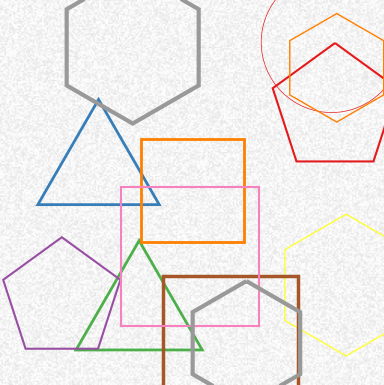[{"shape": "circle", "thickness": 0.5, "radius": 0.91, "center": [0.861, 0.89]}, {"shape": "pentagon", "thickness": 1.5, "radius": 0.85, "center": [0.87, 0.718]}, {"shape": "triangle", "thickness": 2, "radius": 0.91, "center": [0.256, 0.559]}, {"shape": "triangle", "thickness": 2, "radius": 0.95, "center": [0.361, 0.186]}, {"shape": "pentagon", "thickness": 1.5, "radius": 0.8, "center": [0.161, 0.224]}, {"shape": "hexagon", "thickness": 1, "radius": 0.7, "center": [0.875, 0.824]}, {"shape": "square", "thickness": 2, "radius": 0.67, "center": [0.499, 0.506]}, {"shape": "hexagon", "thickness": 1, "radius": 0.92, "center": [0.899, 0.26]}, {"shape": "square", "thickness": 2.5, "radius": 0.88, "center": [0.599, 0.107]}, {"shape": "square", "thickness": 1.5, "radius": 0.9, "center": [0.493, 0.334]}, {"shape": "hexagon", "thickness": 3, "radius": 0.99, "center": [0.345, 0.877]}, {"shape": "hexagon", "thickness": 3, "radius": 0.81, "center": [0.64, 0.109]}]